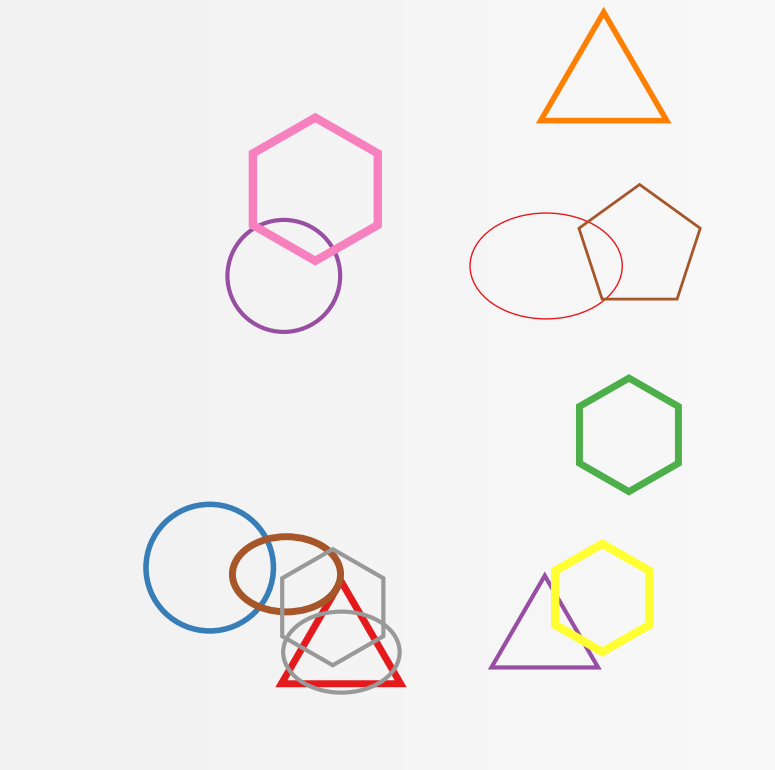[{"shape": "oval", "thickness": 0.5, "radius": 0.49, "center": [0.705, 0.655]}, {"shape": "triangle", "thickness": 2.5, "radius": 0.44, "center": [0.44, 0.156]}, {"shape": "circle", "thickness": 2, "radius": 0.41, "center": [0.271, 0.263]}, {"shape": "hexagon", "thickness": 2.5, "radius": 0.37, "center": [0.812, 0.435]}, {"shape": "circle", "thickness": 1.5, "radius": 0.36, "center": [0.366, 0.642]}, {"shape": "triangle", "thickness": 1.5, "radius": 0.4, "center": [0.703, 0.173]}, {"shape": "triangle", "thickness": 2, "radius": 0.47, "center": [0.779, 0.89]}, {"shape": "hexagon", "thickness": 3, "radius": 0.35, "center": [0.777, 0.224]}, {"shape": "pentagon", "thickness": 1, "radius": 0.41, "center": [0.825, 0.678]}, {"shape": "oval", "thickness": 2.5, "radius": 0.35, "center": [0.37, 0.254]}, {"shape": "hexagon", "thickness": 3, "radius": 0.47, "center": [0.407, 0.754]}, {"shape": "hexagon", "thickness": 1.5, "radius": 0.38, "center": [0.429, 0.211]}, {"shape": "oval", "thickness": 1.5, "radius": 0.38, "center": [0.441, 0.153]}]